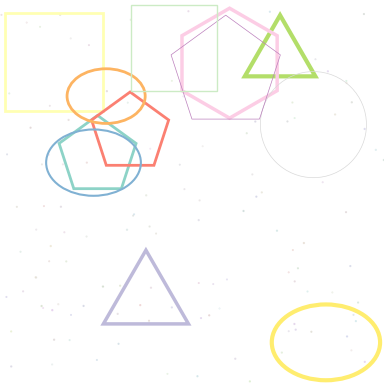[{"shape": "pentagon", "thickness": 2, "radius": 0.53, "center": [0.253, 0.595]}, {"shape": "square", "thickness": 2, "radius": 0.64, "center": [0.14, 0.84]}, {"shape": "triangle", "thickness": 2.5, "radius": 0.64, "center": [0.379, 0.223]}, {"shape": "pentagon", "thickness": 2, "radius": 0.53, "center": [0.338, 0.656]}, {"shape": "oval", "thickness": 1.5, "radius": 0.62, "center": [0.243, 0.578]}, {"shape": "oval", "thickness": 2, "radius": 0.51, "center": [0.276, 0.75]}, {"shape": "triangle", "thickness": 3, "radius": 0.53, "center": [0.727, 0.855]}, {"shape": "hexagon", "thickness": 2.5, "radius": 0.71, "center": [0.596, 0.836]}, {"shape": "circle", "thickness": 0.5, "radius": 0.69, "center": [0.814, 0.676]}, {"shape": "pentagon", "thickness": 0.5, "radius": 0.75, "center": [0.586, 0.811]}, {"shape": "square", "thickness": 1, "radius": 0.56, "center": [0.451, 0.876]}, {"shape": "oval", "thickness": 3, "radius": 0.7, "center": [0.847, 0.111]}]